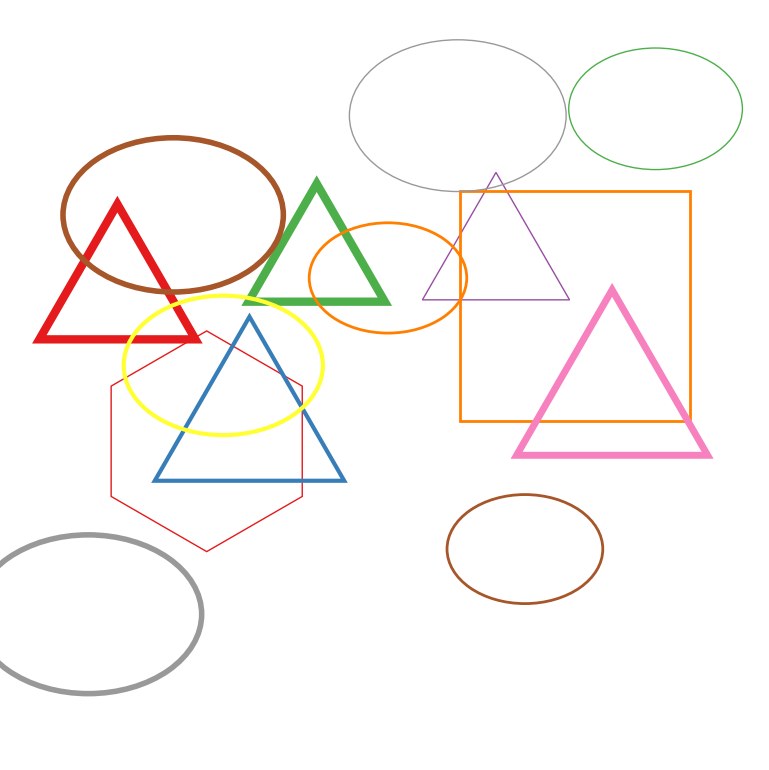[{"shape": "triangle", "thickness": 3, "radius": 0.59, "center": [0.152, 0.618]}, {"shape": "hexagon", "thickness": 0.5, "radius": 0.72, "center": [0.268, 0.427]}, {"shape": "triangle", "thickness": 1.5, "radius": 0.71, "center": [0.324, 0.447]}, {"shape": "oval", "thickness": 0.5, "radius": 0.56, "center": [0.851, 0.859]}, {"shape": "triangle", "thickness": 3, "radius": 0.51, "center": [0.411, 0.659]}, {"shape": "triangle", "thickness": 0.5, "radius": 0.55, "center": [0.644, 0.666]}, {"shape": "oval", "thickness": 1, "radius": 0.51, "center": [0.504, 0.639]}, {"shape": "square", "thickness": 1, "radius": 0.75, "center": [0.746, 0.602]}, {"shape": "oval", "thickness": 1.5, "radius": 0.65, "center": [0.29, 0.525]}, {"shape": "oval", "thickness": 1, "radius": 0.51, "center": [0.682, 0.287]}, {"shape": "oval", "thickness": 2, "radius": 0.72, "center": [0.225, 0.721]}, {"shape": "triangle", "thickness": 2.5, "radius": 0.72, "center": [0.795, 0.48]}, {"shape": "oval", "thickness": 2, "radius": 0.74, "center": [0.115, 0.202]}, {"shape": "oval", "thickness": 0.5, "radius": 0.7, "center": [0.594, 0.85]}]